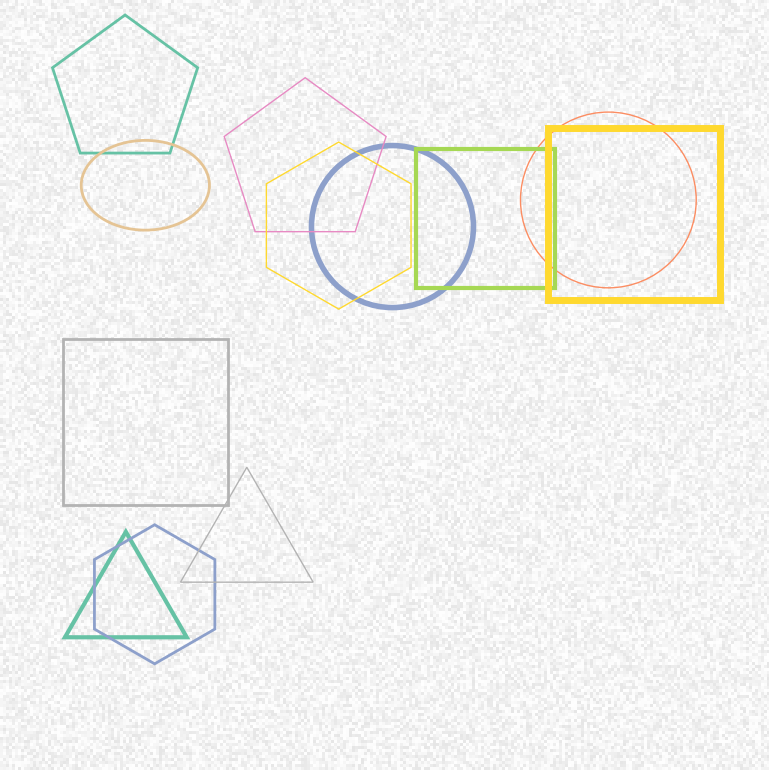[{"shape": "pentagon", "thickness": 1, "radius": 0.5, "center": [0.162, 0.881]}, {"shape": "triangle", "thickness": 1.5, "radius": 0.46, "center": [0.163, 0.218]}, {"shape": "circle", "thickness": 0.5, "radius": 0.57, "center": [0.79, 0.74]}, {"shape": "hexagon", "thickness": 1, "radius": 0.45, "center": [0.201, 0.228]}, {"shape": "circle", "thickness": 2, "radius": 0.53, "center": [0.51, 0.706]}, {"shape": "pentagon", "thickness": 0.5, "radius": 0.55, "center": [0.396, 0.789]}, {"shape": "square", "thickness": 1.5, "radius": 0.45, "center": [0.631, 0.716]}, {"shape": "hexagon", "thickness": 0.5, "radius": 0.54, "center": [0.44, 0.707]}, {"shape": "square", "thickness": 2.5, "radius": 0.56, "center": [0.824, 0.722]}, {"shape": "oval", "thickness": 1, "radius": 0.42, "center": [0.189, 0.759]}, {"shape": "square", "thickness": 1, "radius": 0.54, "center": [0.189, 0.452]}, {"shape": "triangle", "thickness": 0.5, "radius": 0.5, "center": [0.321, 0.294]}]